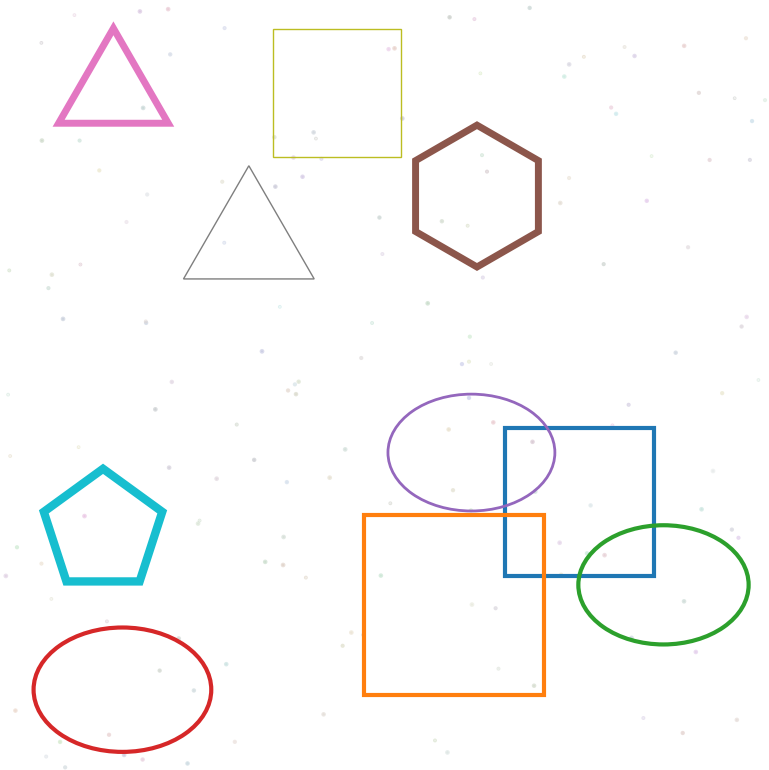[{"shape": "square", "thickness": 1.5, "radius": 0.48, "center": [0.753, 0.348]}, {"shape": "square", "thickness": 1.5, "radius": 0.58, "center": [0.589, 0.215]}, {"shape": "oval", "thickness": 1.5, "radius": 0.55, "center": [0.862, 0.24]}, {"shape": "oval", "thickness": 1.5, "radius": 0.58, "center": [0.159, 0.104]}, {"shape": "oval", "thickness": 1, "radius": 0.54, "center": [0.612, 0.412]}, {"shape": "hexagon", "thickness": 2.5, "radius": 0.46, "center": [0.619, 0.745]}, {"shape": "triangle", "thickness": 2.5, "radius": 0.41, "center": [0.147, 0.881]}, {"shape": "triangle", "thickness": 0.5, "radius": 0.49, "center": [0.323, 0.687]}, {"shape": "square", "thickness": 0.5, "radius": 0.41, "center": [0.438, 0.879]}, {"shape": "pentagon", "thickness": 3, "radius": 0.4, "center": [0.134, 0.31]}]